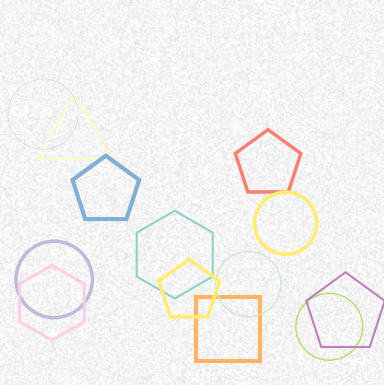[{"shape": "hexagon", "thickness": 1.5, "radius": 0.57, "center": [0.454, 0.339]}, {"shape": "triangle", "thickness": 1, "radius": 0.56, "center": [0.193, 0.644]}, {"shape": "circle", "thickness": 2.5, "radius": 0.5, "center": [0.141, 0.274]}, {"shape": "pentagon", "thickness": 2.5, "radius": 0.45, "center": [0.696, 0.574]}, {"shape": "pentagon", "thickness": 3, "radius": 0.45, "center": [0.275, 0.505]}, {"shape": "square", "thickness": 3, "radius": 0.41, "center": [0.593, 0.146]}, {"shape": "circle", "thickness": 1, "radius": 0.43, "center": [0.855, 0.151]}, {"shape": "hexagon", "thickness": 2, "radius": 0.49, "center": [0.135, 0.214]}, {"shape": "circle", "thickness": 0.5, "radius": 0.46, "center": [0.112, 0.704]}, {"shape": "pentagon", "thickness": 1.5, "radius": 0.54, "center": [0.897, 0.186]}, {"shape": "circle", "thickness": 1, "radius": 0.42, "center": [0.645, 0.262]}, {"shape": "pentagon", "thickness": 2.5, "radius": 0.41, "center": [0.491, 0.244]}, {"shape": "circle", "thickness": 2.5, "radius": 0.4, "center": [0.742, 0.42]}]